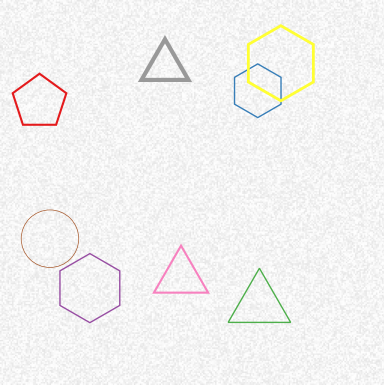[{"shape": "pentagon", "thickness": 1.5, "radius": 0.37, "center": [0.103, 0.735]}, {"shape": "hexagon", "thickness": 1, "radius": 0.35, "center": [0.67, 0.764]}, {"shape": "triangle", "thickness": 1, "radius": 0.47, "center": [0.674, 0.209]}, {"shape": "hexagon", "thickness": 1, "radius": 0.45, "center": [0.233, 0.252]}, {"shape": "hexagon", "thickness": 2, "radius": 0.49, "center": [0.729, 0.836]}, {"shape": "circle", "thickness": 0.5, "radius": 0.37, "center": [0.13, 0.38]}, {"shape": "triangle", "thickness": 1.5, "radius": 0.41, "center": [0.47, 0.281]}, {"shape": "triangle", "thickness": 3, "radius": 0.35, "center": [0.428, 0.828]}]